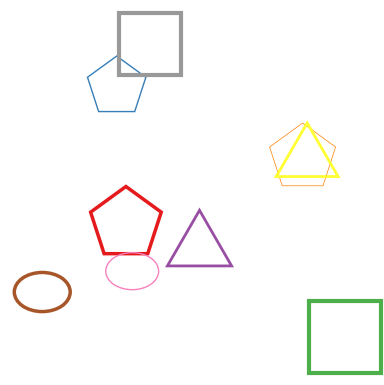[{"shape": "pentagon", "thickness": 2.5, "radius": 0.48, "center": [0.327, 0.419]}, {"shape": "pentagon", "thickness": 1, "radius": 0.4, "center": [0.303, 0.775]}, {"shape": "square", "thickness": 3, "radius": 0.47, "center": [0.897, 0.125]}, {"shape": "triangle", "thickness": 2, "radius": 0.48, "center": [0.518, 0.357]}, {"shape": "pentagon", "thickness": 0.5, "radius": 0.45, "center": [0.786, 0.59]}, {"shape": "triangle", "thickness": 2, "radius": 0.46, "center": [0.798, 0.588]}, {"shape": "oval", "thickness": 2.5, "radius": 0.36, "center": [0.11, 0.241]}, {"shape": "oval", "thickness": 1, "radius": 0.34, "center": [0.343, 0.296]}, {"shape": "square", "thickness": 3, "radius": 0.4, "center": [0.39, 0.886]}]